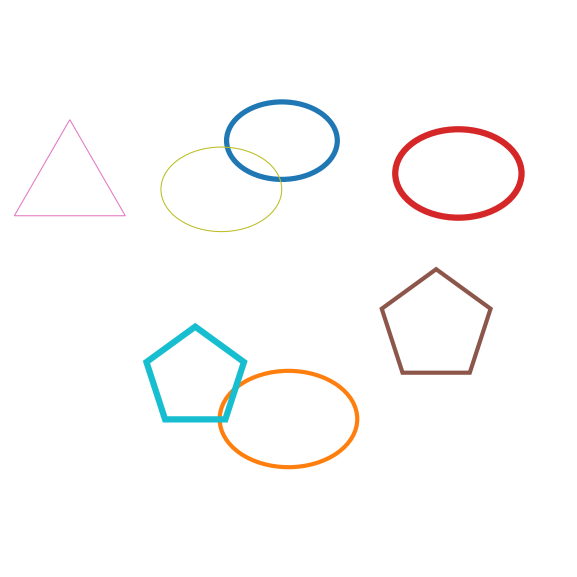[{"shape": "oval", "thickness": 2.5, "radius": 0.48, "center": [0.488, 0.756]}, {"shape": "oval", "thickness": 2, "radius": 0.6, "center": [0.499, 0.274]}, {"shape": "oval", "thickness": 3, "radius": 0.55, "center": [0.794, 0.699]}, {"shape": "pentagon", "thickness": 2, "radius": 0.5, "center": [0.755, 0.434]}, {"shape": "triangle", "thickness": 0.5, "radius": 0.55, "center": [0.121, 0.681]}, {"shape": "oval", "thickness": 0.5, "radius": 0.52, "center": [0.383, 0.671]}, {"shape": "pentagon", "thickness": 3, "radius": 0.44, "center": [0.338, 0.345]}]